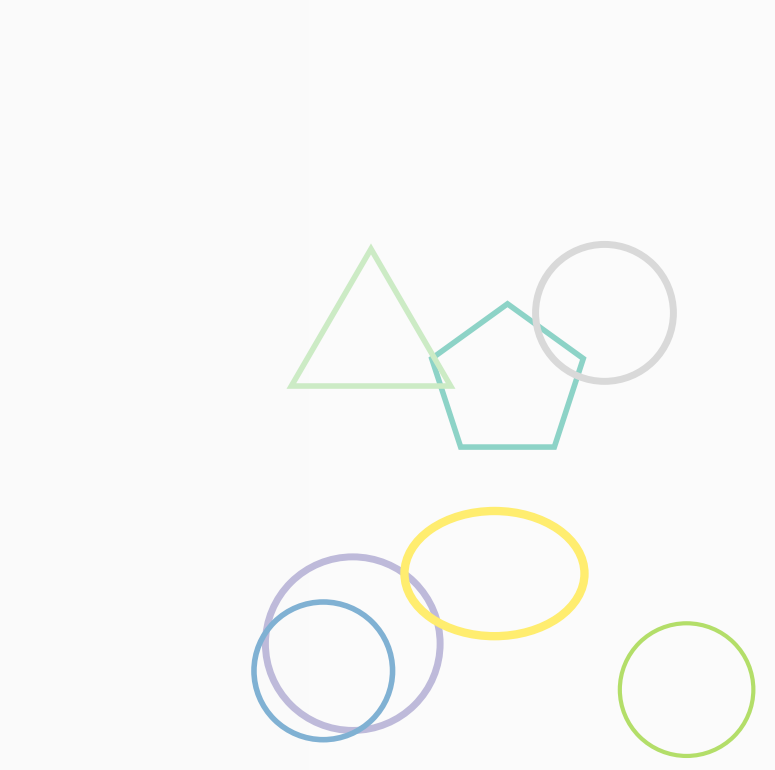[{"shape": "pentagon", "thickness": 2, "radius": 0.51, "center": [0.655, 0.503]}, {"shape": "circle", "thickness": 2.5, "radius": 0.56, "center": [0.455, 0.164]}, {"shape": "circle", "thickness": 2, "radius": 0.45, "center": [0.417, 0.129]}, {"shape": "circle", "thickness": 1.5, "radius": 0.43, "center": [0.886, 0.104]}, {"shape": "circle", "thickness": 2.5, "radius": 0.44, "center": [0.78, 0.594]}, {"shape": "triangle", "thickness": 2, "radius": 0.59, "center": [0.479, 0.558]}, {"shape": "oval", "thickness": 3, "radius": 0.58, "center": [0.638, 0.255]}]